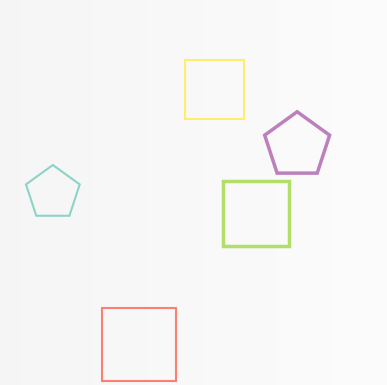[{"shape": "pentagon", "thickness": 1.5, "radius": 0.36, "center": [0.136, 0.499]}, {"shape": "square", "thickness": 1.5, "radius": 0.47, "center": [0.358, 0.104]}, {"shape": "square", "thickness": 2.5, "radius": 0.42, "center": [0.661, 0.445]}, {"shape": "pentagon", "thickness": 2.5, "radius": 0.44, "center": [0.767, 0.622]}, {"shape": "square", "thickness": 1.5, "radius": 0.38, "center": [0.554, 0.768]}]